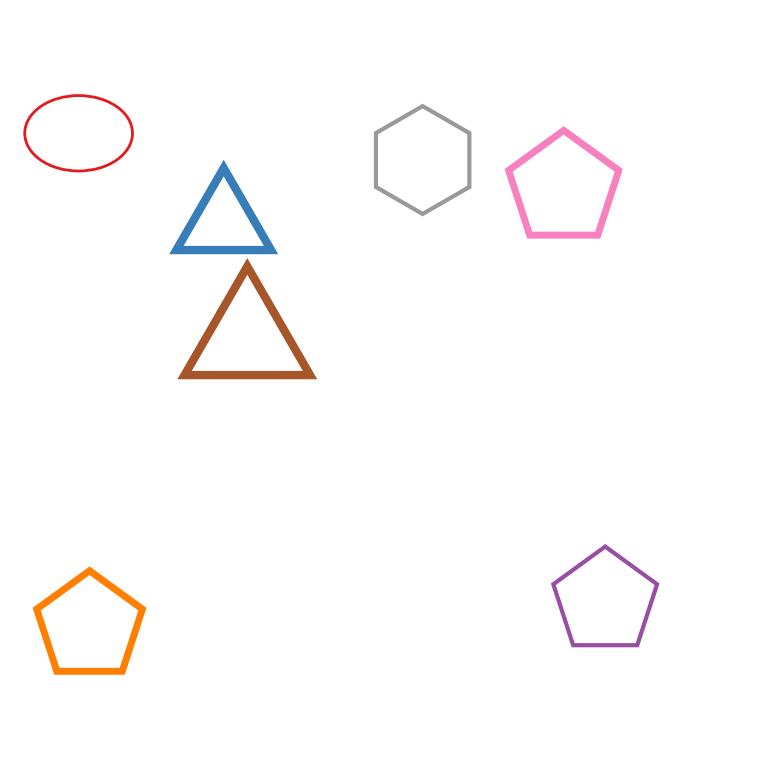[{"shape": "oval", "thickness": 1, "radius": 0.35, "center": [0.102, 0.827]}, {"shape": "triangle", "thickness": 3, "radius": 0.36, "center": [0.291, 0.711]}, {"shape": "pentagon", "thickness": 1.5, "radius": 0.35, "center": [0.786, 0.219]}, {"shape": "pentagon", "thickness": 2.5, "radius": 0.36, "center": [0.116, 0.187]}, {"shape": "triangle", "thickness": 3, "radius": 0.47, "center": [0.321, 0.56]}, {"shape": "pentagon", "thickness": 2.5, "radius": 0.38, "center": [0.732, 0.755]}, {"shape": "hexagon", "thickness": 1.5, "radius": 0.35, "center": [0.549, 0.792]}]